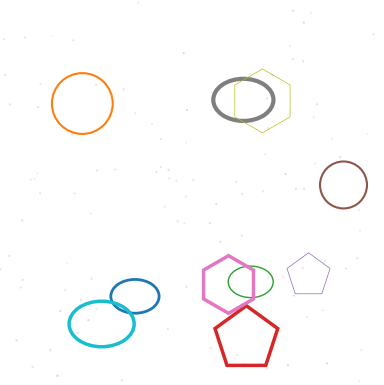[{"shape": "oval", "thickness": 2, "radius": 0.31, "center": [0.351, 0.23]}, {"shape": "circle", "thickness": 1.5, "radius": 0.39, "center": [0.214, 0.731]}, {"shape": "oval", "thickness": 1, "radius": 0.29, "center": [0.651, 0.268]}, {"shape": "pentagon", "thickness": 2.5, "radius": 0.43, "center": [0.64, 0.12]}, {"shape": "pentagon", "thickness": 0.5, "radius": 0.29, "center": [0.801, 0.285]}, {"shape": "circle", "thickness": 1.5, "radius": 0.3, "center": [0.892, 0.52]}, {"shape": "hexagon", "thickness": 2.5, "radius": 0.37, "center": [0.594, 0.261]}, {"shape": "oval", "thickness": 3, "radius": 0.39, "center": [0.632, 0.741]}, {"shape": "hexagon", "thickness": 0.5, "radius": 0.41, "center": [0.682, 0.738]}, {"shape": "oval", "thickness": 2.5, "radius": 0.42, "center": [0.264, 0.159]}]